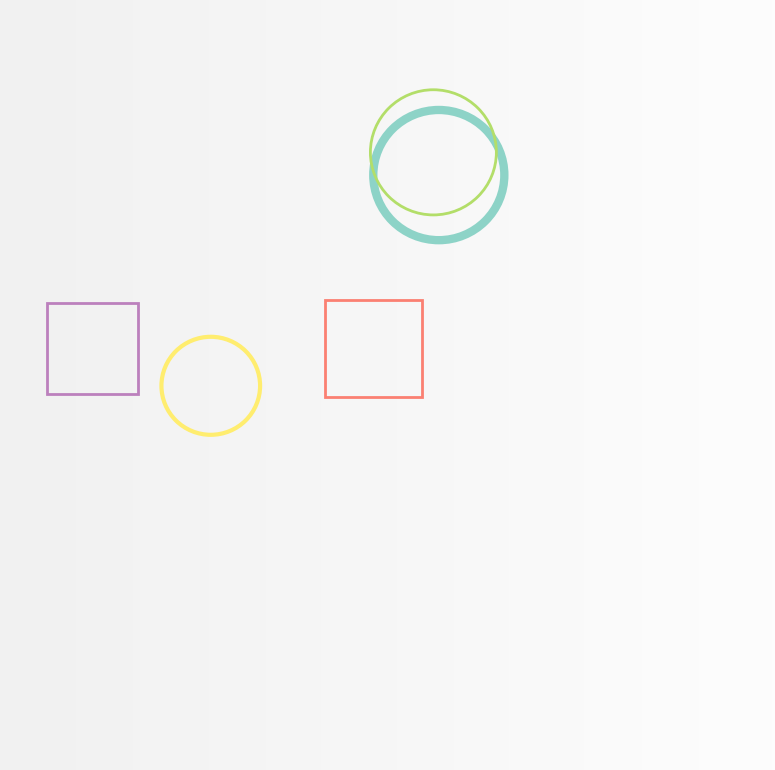[{"shape": "circle", "thickness": 3, "radius": 0.42, "center": [0.566, 0.773]}, {"shape": "square", "thickness": 1, "radius": 0.31, "center": [0.482, 0.547]}, {"shape": "circle", "thickness": 1, "radius": 0.41, "center": [0.559, 0.802]}, {"shape": "square", "thickness": 1, "radius": 0.29, "center": [0.119, 0.548]}, {"shape": "circle", "thickness": 1.5, "radius": 0.32, "center": [0.272, 0.499]}]